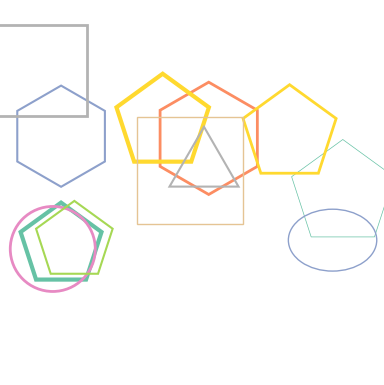[{"shape": "pentagon", "thickness": 3, "radius": 0.55, "center": [0.159, 0.363]}, {"shape": "pentagon", "thickness": 0.5, "radius": 0.7, "center": [0.89, 0.498]}, {"shape": "hexagon", "thickness": 2, "radius": 0.73, "center": [0.542, 0.641]}, {"shape": "oval", "thickness": 1, "radius": 0.57, "center": [0.864, 0.376]}, {"shape": "hexagon", "thickness": 1.5, "radius": 0.66, "center": [0.159, 0.646]}, {"shape": "circle", "thickness": 2, "radius": 0.55, "center": [0.137, 0.353]}, {"shape": "pentagon", "thickness": 1.5, "radius": 0.52, "center": [0.193, 0.374]}, {"shape": "pentagon", "thickness": 3, "radius": 0.63, "center": [0.423, 0.682]}, {"shape": "pentagon", "thickness": 2, "radius": 0.64, "center": [0.752, 0.653]}, {"shape": "square", "thickness": 1, "radius": 0.69, "center": [0.493, 0.556]}, {"shape": "triangle", "thickness": 1.5, "radius": 0.52, "center": [0.53, 0.567]}, {"shape": "square", "thickness": 2, "radius": 0.59, "center": [0.107, 0.818]}]